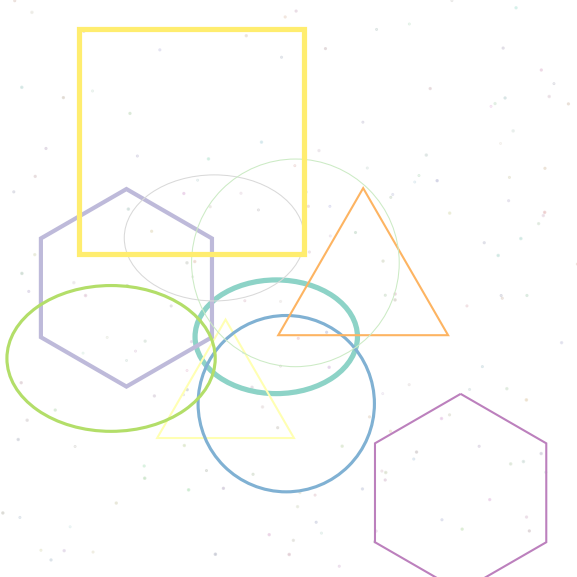[{"shape": "oval", "thickness": 2.5, "radius": 0.7, "center": [0.478, 0.416]}, {"shape": "triangle", "thickness": 1, "radius": 0.68, "center": [0.391, 0.309]}, {"shape": "hexagon", "thickness": 2, "radius": 0.86, "center": [0.219, 0.501]}, {"shape": "circle", "thickness": 1.5, "radius": 0.76, "center": [0.496, 0.3]}, {"shape": "triangle", "thickness": 1, "radius": 0.85, "center": [0.629, 0.504]}, {"shape": "oval", "thickness": 1.5, "radius": 0.9, "center": [0.192, 0.378]}, {"shape": "oval", "thickness": 0.5, "radius": 0.78, "center": [0.371, 0.587]}, {"shape": "hexagon", "thickness": 1, "radius": 0.86, "center": [0.798, 0.146]}, {"shape": "circle", "thickness": 0.5, "radius": 0.9, "center": [0.512, 0.544]}, {"shape": "square", "thickness": 2.5, "radius": 0.97, "center": [0.332, 0.753]}]